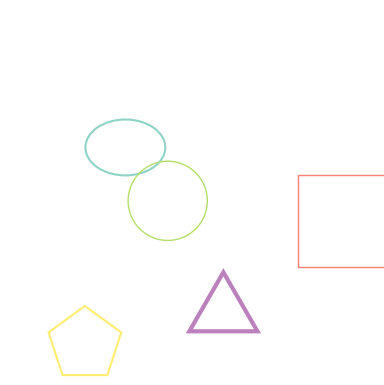[{"shape": "oval", "thickness": 1.5, "radius": 0.52, "center": [0.326, 0.617]}, {"shape": "square", "thickness": 1, "radius": 0.6, "center": [0.893, 0.426]}, {"shape": "circle", "thickness": 1, "radius": 0.51, "center": [0.436, 0.478]}, {"shape": "triangle", "thickness": 3, "radius": 0.51, "center": [0.58, 0.191]}, {"shape": "pentagon", "thickness": 1.5, "radius": 0.5, "center": [0.221, 0.106]}]